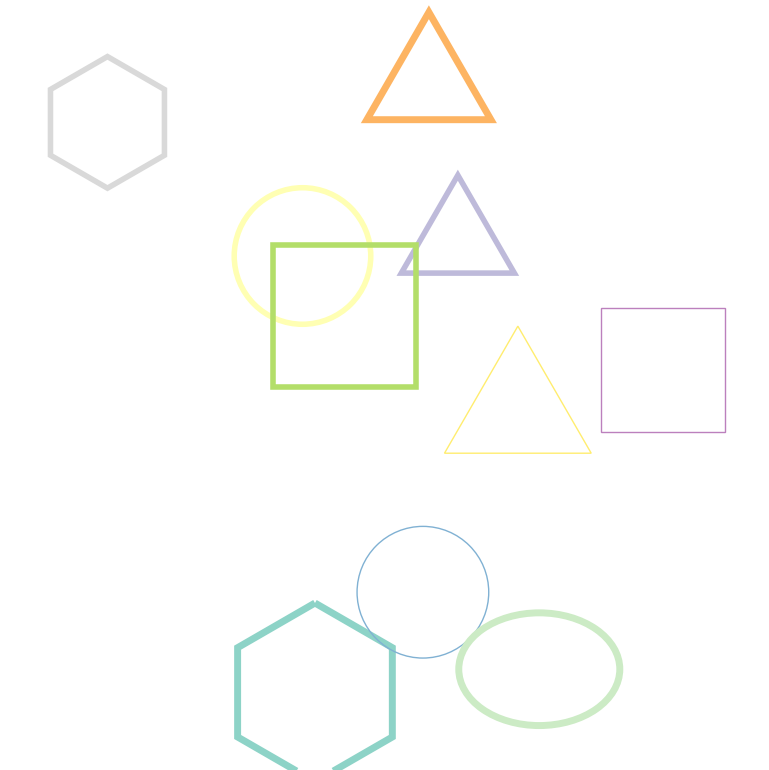[{"shape": "hexagon", "thickness": 2.5, "radius": 0.58, "center": [0.409, 0.101]}, {"shape": "circle", "thickness": 2, "radius": 0.44, "center": [0.393, 0.668]}, {"shape": "triangle", "thickness": 2, "radius": 0.42, "center": [0.595, 0.688]}, {"shape": "circle", "thickness": 0.5, "radius": 0.43, "center": [0.549, 0.231]}, {"shape": "triangle", "thickness": 2.5, "radius": 0.47, "center": [0.557, 0.891]}, {"shape": "square", "thickness": 2, "radius": 0.46, "center": [0.448, 0.59]}, {"shape": "hexagon", "thickness": 2, "radius": 0.43, "center": [0.14, 0.841]}, {"shape": "square", "thickness": 0.5, "radius": 0.4, "center": [0.861, 0.519]}, {"shape": "oval", "thickness": 2.5, "radius": 0.52, "center": [0.7, 0.131]}, {"shape": "triangle", "thickness": 0.5, "radius": 0.55, "center": [0.673, 0.466]}]